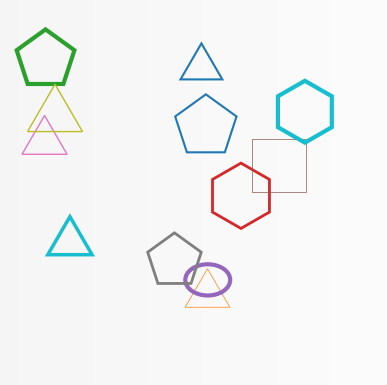[{"shape": "pentagon", "thickness": 1.5, "radius": 0.42, "center": [0.531, 0.672]}, {"shape": "triangle", "thickness": 1.5, "radius": 0.31, "center": [0.52, 0.825]}, {"shape": "triangle", "thickness": 0.5, "radius": 0.33, "center": [0.535, 0.235]}, {"shape": "pentagon", "thickness": 3, "radius": 0.39, "center": [0.118, 0.845]}, {"shape": "hexagon", "thickness": 2, "radius": 0.42, "center": [0.622, 0.491]}, {"shape": "oval", "thickness": 3, "radius": 0.29, "center": [0.536, 0.273]}, {"shape": "square", "thickness": 0.5, "radius": 0.34, "center": [0.72, 0.569]}, {"shape": "triangle", "thickness": 1, "radius": 0.34, "center": [0.115, 0.633]}, {"shape": "pentagon", "thickness": 2, "radius": 0.36, "center": [0.45, 0.323]}, {"shape": "triangle", "thickness": 1, "radius": 0.41, "center": [0.142, 0.699]}, {"shape": "hexagon", "thickness": 3, "radius": 0.4, "center": [0.787, 0.71]}, {"shape": "triangle", "thickness": 2.5, "radius": 0.33, "center": [0.18, 0.371]}]